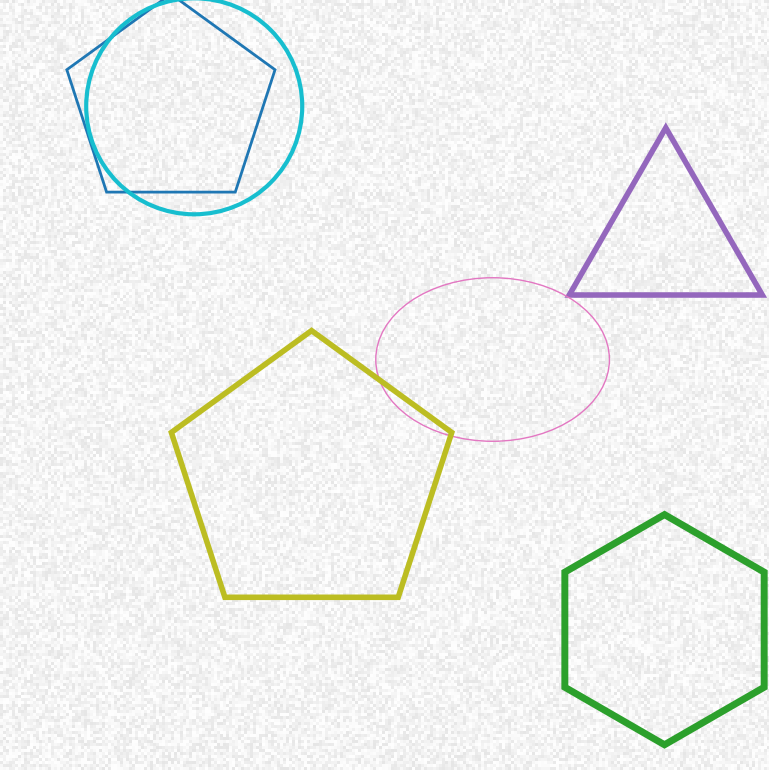[{"shape": "pentagon", "thickness": 1, "radius": 0.71, "center": [0.222, 0.866]}, {"shape": "hexagon", "thickness": 2.5, "radius": 0.75, "center": [0.863, 0.182]}, {"shape": "triangle", "thickness": 2, "radius": 0.72, "center": [0.865, 0.689]}, {"shape": "oval", "thickness": 0.5, "radius": 0.76, "center": [0.64, 0.533]}, {"shape": "pentagon", "thickness": 2, "radius": 0.96, "center": [0.405, 0.379]}, {"shape": "circle", "thickness": 1.5, "radius": 0.7, "center": [0.252, 0.862]}]